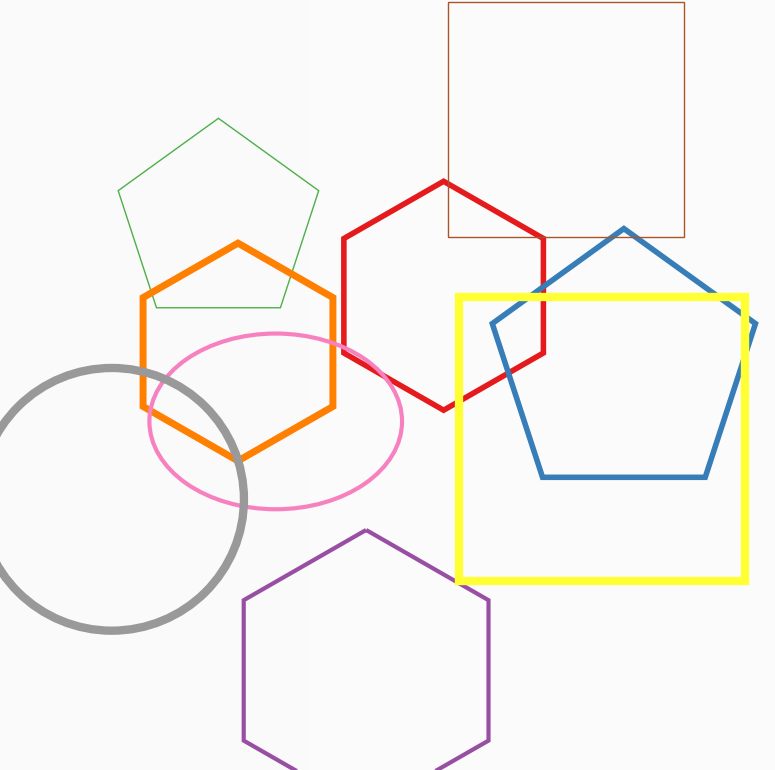[{"shape": "hexagon", "thickness": 2, "radius": 0.74, "center": [0.572, 0.616]}, {"shape": "pentagon", "thickness": 2, "radius": 0.89, "center": [0.805, 0.525]}, {"shape": "pentagon", "thickness": 0.5, "radius": 0.68, "center": [0.282, 0.71]}, {"shape": "hexagon", "thickness": 1.5, "radius": 0.91, "center": [0.472, 0.129]}, {"shape": "hexagon", "thickness": 2.5, "radius": 0.71, "center": [0.307, 0.543]}, {"shape": "square", "thickness": 3, "radius": 0.92, "center": [0.777, 0.43]}, {"shape": "square", "thickness": 0.5, "radius": 0.76, "center": [0.73, 0.845]}, {"shape": "oval", "thickness": 1.5, "radius": 0.81, "center": [0.356, 0.453]}, {"shape": "circle", "thickness": 3, "radius": 0.85, "center": [0.144, 0.352]}]